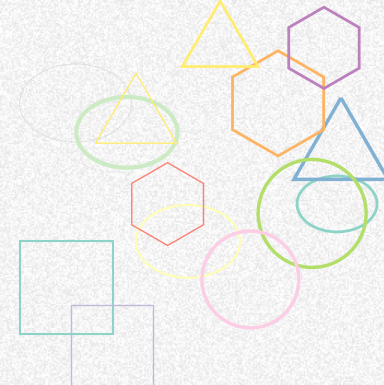[{"shape": "oval", "thickness": 2, "radius": 0.52, "center": [0.875, 0.47]}, {"shape": "square", "thickness": 1.5, "radius": 0.6, "center": [0.173, 0.254]}, {"shape": "oval", "thickness": 1.5, "radius": 0.68, "center": [0.488, 0.373]}, {"shape": "square", "thickness": 1, "radius": 0.53, "center": [0.292, 0.101]}, {"shape": "hexagon", "thickness": 1, "radius": 0.54, "center": [0.435, 0.47]}, {"shape": "triangle", "thickness": 2.5, "radius": 0.71, "center": [0.886, 0.605]}, {"shape": "hexagon", "thickness": 2, "radius": 0.68, "center": [0.722, 0.732]}, {"shape": "circle", "thickness": 2.5, "radius": 0.7, "center": [0.811, 0.446]}, {"shape": "circle", "thickness": 2.5, "radius": 0.63, "center": [0.65, 0.274]}, {"shape": "oval", "thickness": 0.5, "radius": 0.73, "center": [0.196, 0.732]}, {"shape": "hexagon", "thickness": 2, "radius": 0.53, "center": [0.841, 0.876]}, {"shape": "oval", "thickness": 3, "radius": 0.66, "center": [0.33, 0.656]}, {"shape": "triangle", "thickness": 1, "radius": 0.61, "center": [0.353, 0.689]}, {"shape": "triangle", "thickness": 2, "radius": 0.57, "center": [0.572, 0.884]}]